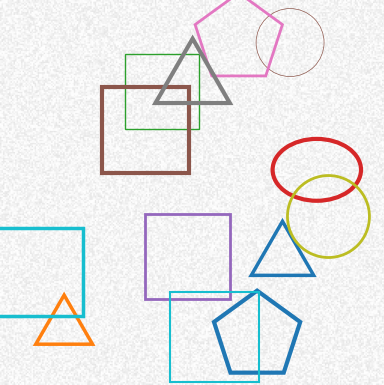[{"shape": "pentagon", "thickness": 3, "radius": 0.59, "center": [0.668, 0.127]}, {"shape": "triangle", "thickness": 2.5, "radius": 0.47, "center": [0.734, 0.332]}, {"shape": "triangle", "thickness": 2.5, "radius": 0.43, "center": [0.167, 0.149]}, {"shape": "square", "thickness": 1, "radius": 0.48, "center": [0.42, 0.763]}, {"shape": "oval", "thickness": 3, "radius": 0.57, "center": [0.823, 0.559]}, {"shape": "square", "thickness": 2, "radius": 0.55, "center": [0.486, 0.334]}, {"shape": "circle", "thickness": 0.5, "radius": 0.44, "center": [0.753, 0.889]}, {"shape": "square", "thickness": 3, "radius": 0.56, "center": [0.378, 0.662]}, {"shape": "pentagon", "thickness": 2, "radius": 0.6, "center": [0.62, 0.899]}, {"shape": "triangle", "thickness": 3, "radius": 0.56, "center": [0.5, 0.788]}, {"shape": "circle", "thickness": 2, "radius": 0.53, "center": [0.853, 0.438]}, {"shape": "square", "thickness": 1.5, "radius": 0.58, "center": [0.557, 0.124]}, {"shape": "square", "thickness": 2.5, "radius": 0.57, "center": [0.102, 0.293]}]